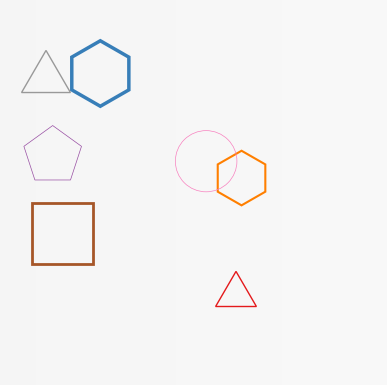[{"shape": "triangle", "thickness": 1, "radius": 0.3, "center": [0.609, 0.234]}, {"shape": "hexagon", "thickness": 2.5, "radius": 0.43, "center": [0.259, 0.809]}, {"shape": "pentagon", "thickness": 0.5, "radius": 0.39, "center": [0.136, 0.596]}, {"shape": "hexagon", "thickness": 1.5, "radius": 0.35, "center": [0.623, 0.538]}, {"shape": "square", "thickness": 2, "radius": 0.39, "center": [0.162, 0.394]}, {"shape": "circle", "thickness": 0.5, "radius": 0.4, "center": [0.532, 0.581]}, {"shape": "triangle", "thickness": 1, "radius": 0.36, "center": [0.119, 0.796]}]